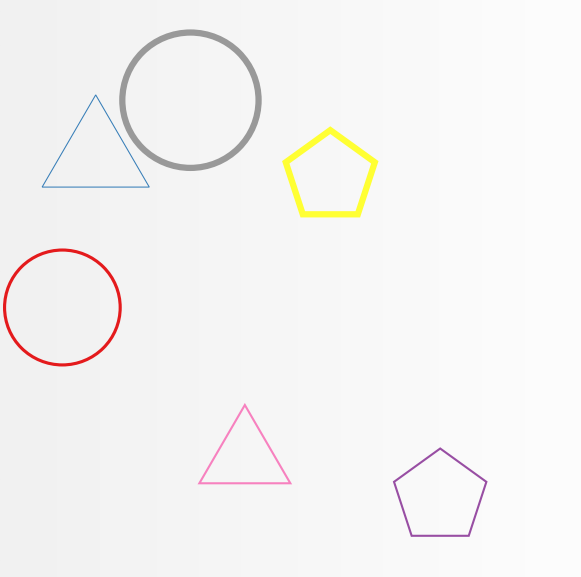[{"shape": "circle", "thickness": 1.5, "radius": 0.5, "center": [0.107, 0.467]}, {"shape": "triangle", "thickness": 0.5, "radius": 0.53, "center": [0.165, 0.728]}, {"shape": "pentagon", "thickness": 1, "radius": 0.42, "center": [0.757, 0.139]}, {"shape": "pentagon", "thickness": 3, "radius": 0.4, "center": [0.568, 0.693]}, {"shape": "triangle", "thickness": 1, "radius": 0.45, "center": [0.421, 0.207]}, {"shape": "circle", "thickness": 3, "radius": 0.59, "center": [0.328, 0.826]}]